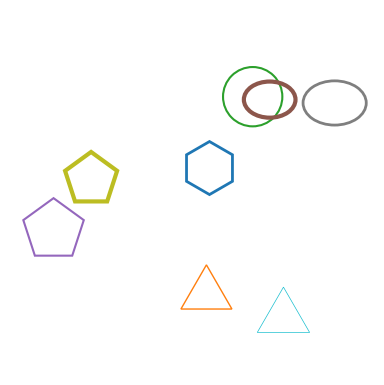[{"shape": "hexagon", "thickness": 2, "radius": 0.34, "center": [0.544, 0.564]}, {"shape": "triangle", "thickness": 1, "radius": 0.38, "center": [0.536, 0.236]}, {"shape": "circle", "thickness": 1.5, "radius": 0.39, "center": [0.656, 0.749]}, {"shape": "pentagon", "thickness": 1.5, "radius": 0.41, "center": [0.139, 0.403]}, {"shape": "oval", "thickness": 3, "radius": 0.34, "center": [0.7, 0.741]}, {"shape": "oval", "thickness": 2, "radius": 0.41, "center": [0.869, 0.733]}, {"shape": "pentagon", "thickness": 3, "radius": 0.36, "center": [0.237, 0.534]}, {"shape": "triangle", "thickness": 0.5, "radius": 0.39, "center": [0.736, 0.176]}]